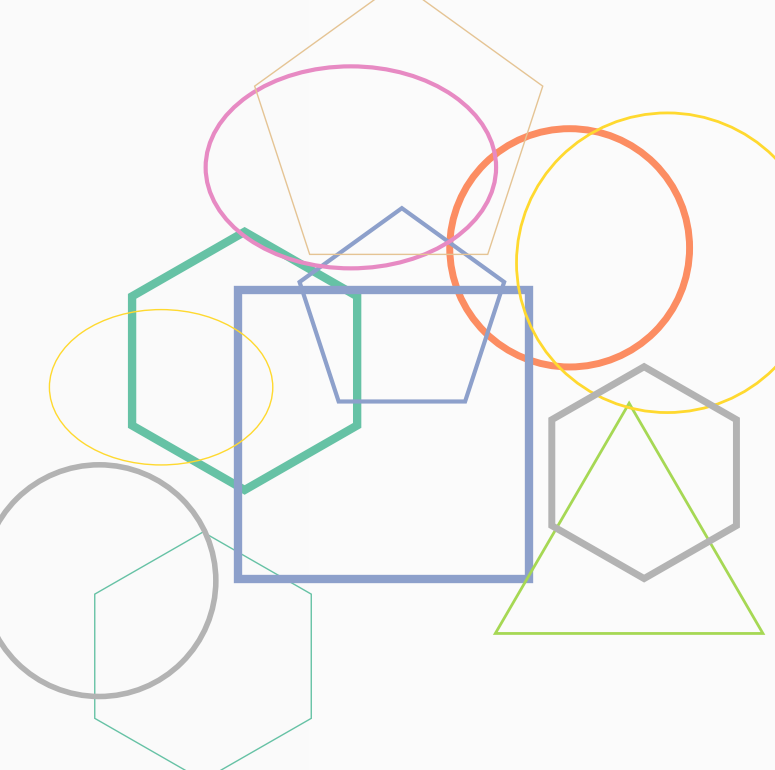[{"shape": "hexagon", "thickness": 0.5, "radius": 0.81, "center": [0.262, 0.148]}, {"shape": "hexagon", "thickness": 3, "radius": 0.84, "center": [0.316, 0.531]}, {"shape": "circle", "thickness": 2.5, "radius": 0.77, "center": [0.735, 0.678]}, {"shape": "pentagon", "thickness": 1.5, "radius": 0.69, "center": [0.519, 0.591]}, {"shape": "square", "thickness": 3, "radius": 0.94, "center": [0.495, 0.436]}, {"shape": "oval", "thickness": 1.5, "radius": 0.94, "center": [0.453, 0.783]}, {"shape": "triangle", "thickness": 1, "radius": 1.0, "center": [0.812, 0.277]}, {"shape": "oval", "thickness": 0.5, "radius": 0.72, "center": [0.208, 0.497]}, {"shape": "circle", "thickness": 1, "radius": 0.97, "center": [0.861, 0.659]}, {"shape": "pentagon", "thickness": 0.5, "radius": 0.98, "center": [0.514, 0.828]}, {"shape": "hexagon", "thickness": 2.5, "radius": 0.69, "center": [0.831, 0.386]}, {"shape": "circle", "thickness": 2, "radius": 0.75, "center": [0.128, 0.246]}]